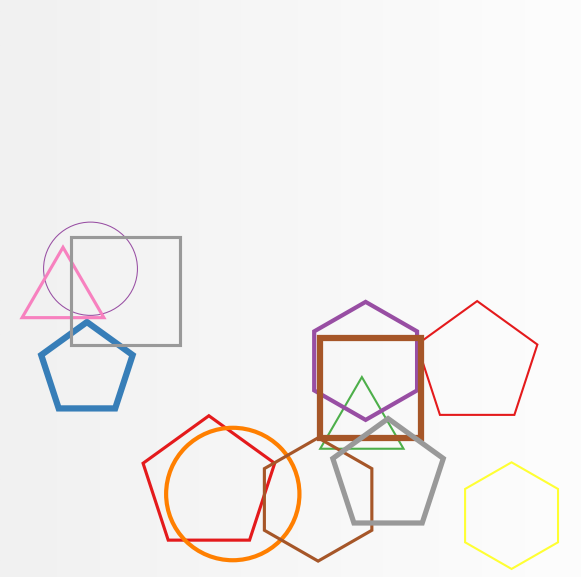[{"shape": "pentagon", "thickness": 1, "radius": 0.54, "center": [0.821, 0.369]}, {"shape": "pentagon", "thickness": 1.5, "radius": 0.6, "center": [0.359, 0.16]}, {"shape": "pentagon", "thickness": 3, "radius": 0.41, "center": [0.15, 0.359]}, {"shape": "triangle", "thickness": 1, "radius": 0.41, "center": [0.623, 0.263]}, {"shape": "hexagon", "thickness": 2, "radius": 0.51, "center": [0.629, 0.374]}, {"shape": "circle", "thickness": 0.5, "radius": 0.4, "center": [0.156, 0.534]}, {"shape": "circle", "thickness": 2, "radius": 0.57, "center": [0.4, 0.144]}, {"shape": "hexagon", "thickness": 1, "radius": 0.46, "center": [0.88, 0.106]}, {"shape": "square", "thickness": 3, "radius": 0.43, "center": [0.638, 0.327]}, {"shape": "hexagon", "thickness": 1.5, "radius": 0.53, "center": [0.547, 0.134]}, {"shape": "triangle", "thickness": 1.5, "radius": 0.41, "center": [0.108, 0.49]}, {"shape": "pentagon", "thickness": 2.5, "radius": 0.5, "center": [0.668, 0.174]}, {"shape": "square", "thickness": 1.5, "radius": 0.47, "center": [0.216, 0.495]}]